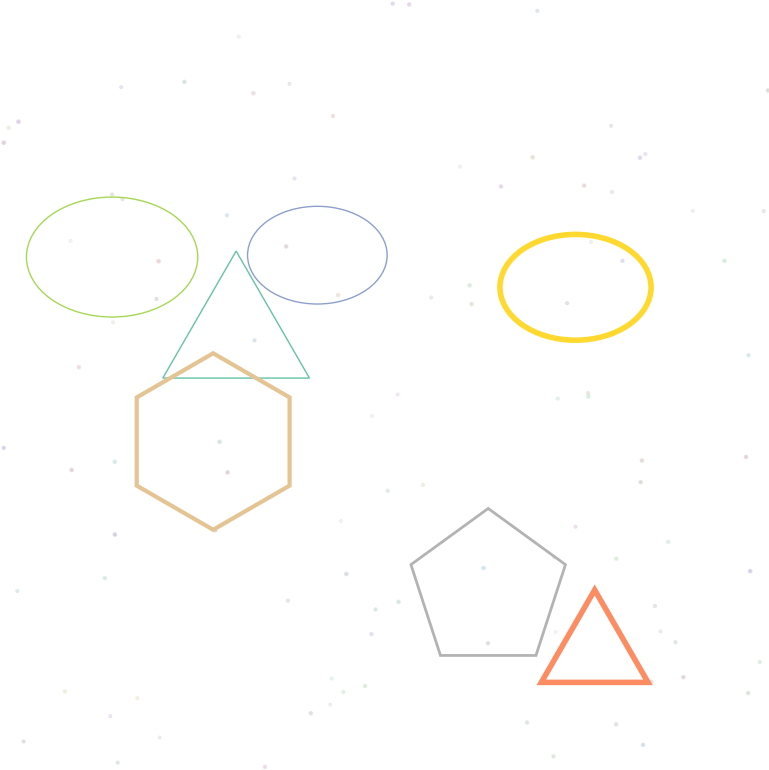[{"shape": "triangle", "thickness": 0.5, "radius": 0.55, "center": [0.307, 0.564]}, {"shape": "triangle", "thickness": 2, "radius": 0.4, "center": [0.772, 0.154]}, {"shape": "oval", "thickness": 0.5, "radius": 0.45, "center": [0.412, 0.669]}, {"shape": "oval", "thickness": 0.5, "radius": 0.56, "center": [0.146, 0.666]}, {"shape": "oval", "thickness": 2, "radius": 0.49, "center": [0.747, 0.627]}, {"shape": "hexagon", "thickness": 1.5, "radius": 0.57, "center": [0.277, 0.427]}, {"shape": "pentagon", "thickness": 1, "radius": 0.53, "center": [0.634, 0.234]}]